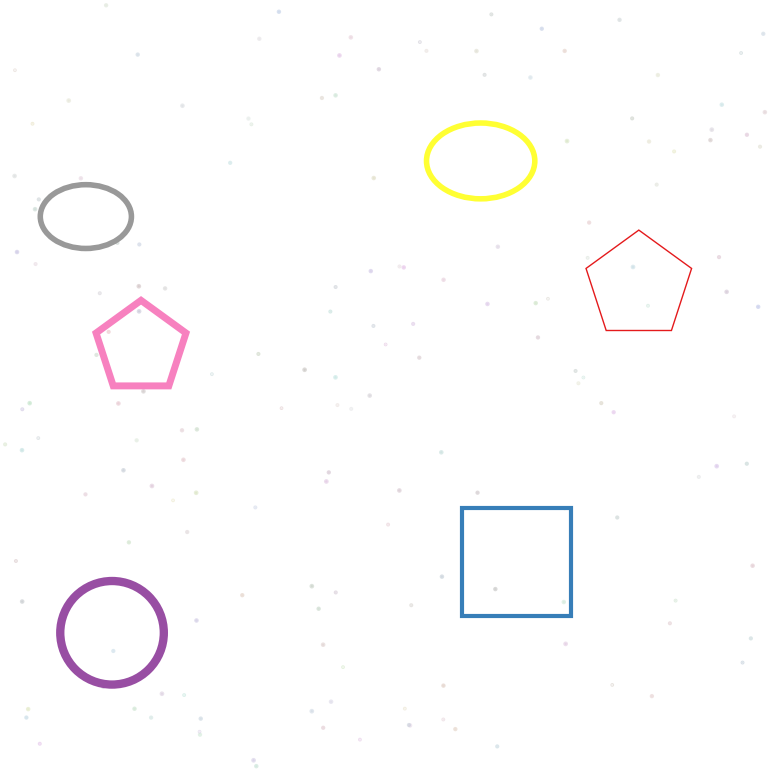[{"shape": "pentagon", "thickness": 0.5, "radius": 0.36, "center": [0.83, 0.629]}, {"shape": "square", "thickness": 1.5, "radius": 0.35, "center": [0.671, 0.27]}, {"shape": "circle", "thickness": 3, "radius": 0.34, "center": [0.146, 0.178]}, {"shape": "oval", "thickness": 2, "radius": 0.35, "center": [0.624, 0.791]}, {"shape": "pentagon", "thickness": 2.5, "radius": 0.31, "center": [0.183, 0.549]}, {"shape": "oval", "thickness": 2, "radius": 0.3, "center": [0.112, 0.719]}]